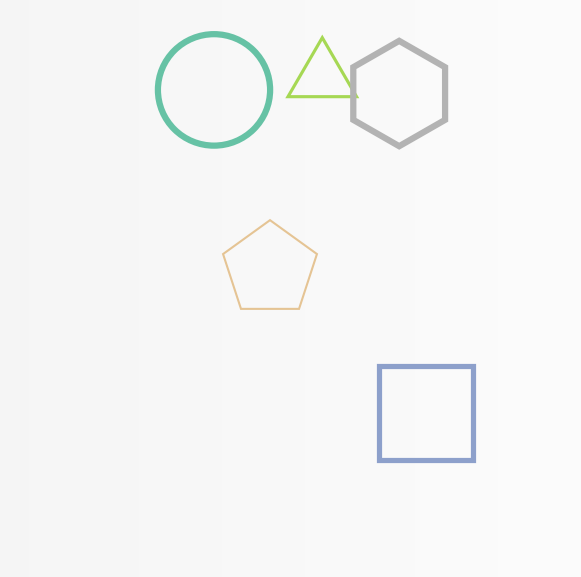[{"shape": "circle", "thickness": 3, "radius": 0.48, "center": [0.368, 0.843]}, {"shape": "square", "thickness": 2.5, "radius": 0.41, "center": [0.733, 0.285]}, {"shape": "triangle", "thickness": 1.5, "radius": 0.34, "center": [0.554, 0.866]}, {"shape": "pentagon", "thickness": 1, "radius": 0.42, "center": [0.465, 0.533]}, {"shape": "hexagon", "thickness": 3, "radius": 0.46, "center": [0.687, 0.837]}]